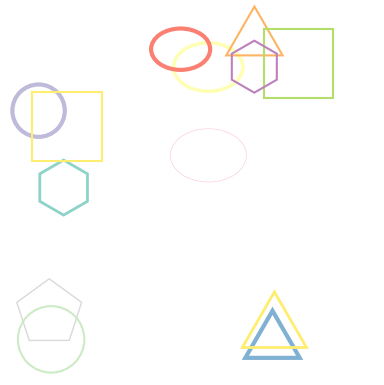[{"shape": "hexagon", "thickness": 2, "radius": 0.36, "center": [0.165, 0.513]}, {"shape": "oval", "thickness": 2.5, "radius": 0.45, "center": [0.541, 0.826]}, {"shape": "circle", "thickness": 3, "radius": 0.34, "center": [0.1, 0.713]}, {"shape": "oval", "thickness": 3, "radius": 0.38, "center": [0.469, 0.872]}, {"shape": "triangle", "thickness": 3, "radius": 0.41, "center": [0.708, 0.111]}, {"shape": "triangle", "thickness": 1.5, "radius": 0.42, "center": [0.661, 0.898]}, {"shape": "square", "thickness": 1.5, "radius": 0.45, "center": [0.775, 0.834]}, {"shape": "oval", "thickness": 0.5, "radius": 0.49, "center": [0.541, 0.596]}, {"shape": "pentagon", "thickness": 1, "radius": 0.44, "center": [0.128, 0.187]}, {"shape": "hexagon", "thickness": 1.5, "radius": 0.34, "center": [0.661, 0.827]}, {"shape": "circle", "thickness": 1.5, "radius": 0.43, "center": [0.133, 0.119]}, {"shape": "triangle", "thickness": 2, "radius": 0.48, "center": [0.713, 0.146]}, {"shape": "square", "thickness": 1.5, "radius": 0.45, "center": [0.174, 0.672]}]